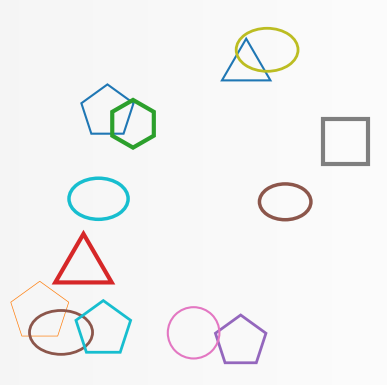[{"shape": "pentagon", "thickness": 1.5, "radius": 0.35, "center": [0.277, 0.71]}, {"shape": "triangle", "thickness": 1.5, "radius": 0.36, "center": [0.635, 0.827]}, {"shape": "pentagon", "thickness": 0.5, "radius": 0.39, "center": [0.103, 0.191]}, {"shape": "hexagon", "thickness": 3, "radius": 0.31, "center": [0.343, 0.679]}, {"shape": "triangle", "thickness": 3, "radius": 0.42, "center": [0.215, 0.308]}, {"shape": "pentagon", "thickness": 2, "radius": 0.34, "center": [0.621, 0.113]}, {"shape": "oval", "thickness": 2, "radius": 0.41, "center": [0.157, 0.137]}, {"shape": "oval", "thickness": 2.5, "radius": 0.33, "center": [0.736, 0.476]}, {"shape": "circle", "thickness": 1.5, "radius": 0.33, "center": [0.5, 0.135]}, {"shape": "square", "thickness": 3, "radius": 0.29, "center": [0.892, 0.631]}, {"shape": "oval", "thickness": 2, "radius": 0.4, "center": [0.689, 0.871]}, {"shape": "oval", "thickness": 2.5, "radius": 0.38, "center": [0.254, 0.484]}, {"shape": "pentagon", "thickness": 2, "radius": 0.37, "center": [0.267, 0.145]}]